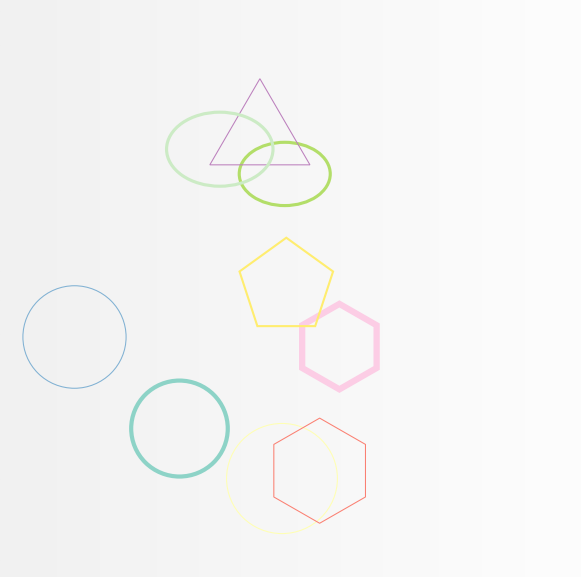[{"shape": "circle", "thickness": 2, "radius": 0.42, "center": [0.309, 0.257]}, {"shape": "circle", "thickness": 0.5, "radius": 0.48, "center": [0.485, 0.171]}, {"shape": "hexagon", "thickness": 0.5, "radius": 0.46, "center": [0.55, 0.184]}, {"shape": "circle", "thickness": 0.5, "radius": 0.44, "center": [0.128, 0.416]}, {"shape": "oval", "thickness": 1.5, "radius": 0.39, "center": [0.49, 0.698]}, {"shape": "hexagon", "thickness": 3, "radius": 0.37, "center": [0.584, 0.399]}, {"shape": "triangle", "thickness": 0.5, "radius": 0.5, "center": [0.447, 0.763]}, {"shape": "oval", "thickness": 1.5, "radius": 0.46, "center": [0.378, 0.741]}, {"shape": "pentagon", "thickness": 1, "radius": 0.42, "center": [0.493, 0.503]}]